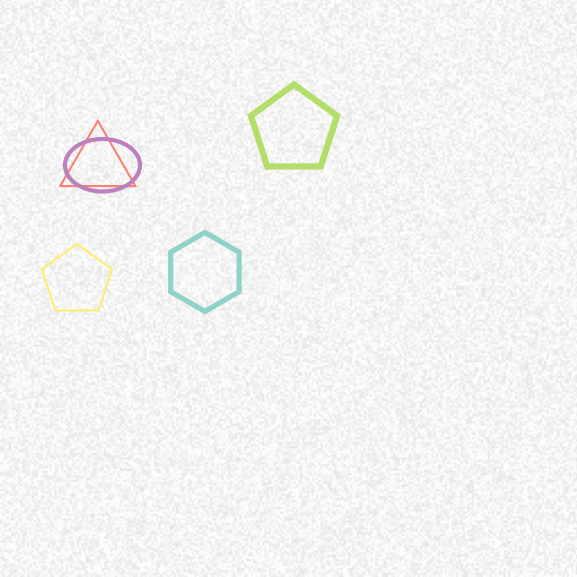[{"shape": "hexagon", "thickness": 2.5, "radius": 0.34, "center": [0.355, 0.528]}, {"shape": "triangle", "thickness": 1, "radius": 0.38, "center": [0.169, 0.715]}, {"shape": "pentagon", "thickness": 3, "radius": 0.39, "center": [0.509, 0.774]}, {"shape": "oval", "thickness": 2, "radius": 0.32, "center": [0.177, 0.713]}, {"shape": "pentagon", "thickness": 1, "radius": 0.32, "center": [0.133, 0.513]}]